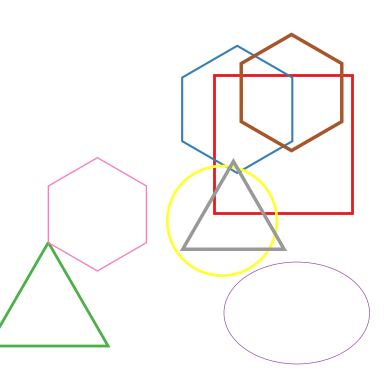[{"shape": "square", "thickness": 2, "radius": 0.9, "center": [0.735, 0.625]}, {"shape": "hexagon", "thickness": 1.5, "radius": 0.83, "center": [0.616, 0.716]}, {"shape": "triangle", "thickness": 2, "radius": 0.9, "center": [0.126, 0.191]}, {"shape": "oval", "thickness": 0.5, "radius": 0.95, "center": [0.771, 0.187]}, {"shape": "circle", "thickness": 2, "radius": 0.71, "center": [0.577, 0.426]}, {"shape": "hexagon", "thickness": 2.5, "radius": 0.75, "center": [0.757, 0.76]}, {"shape": "hexagon", "thickness": 1, "radius": 0.74, "center": [0.253, 0.443]}, {"shape": "triangle", "thickness": 2.5, "radius": 0.76, "center": [0.606, 0.429]}]